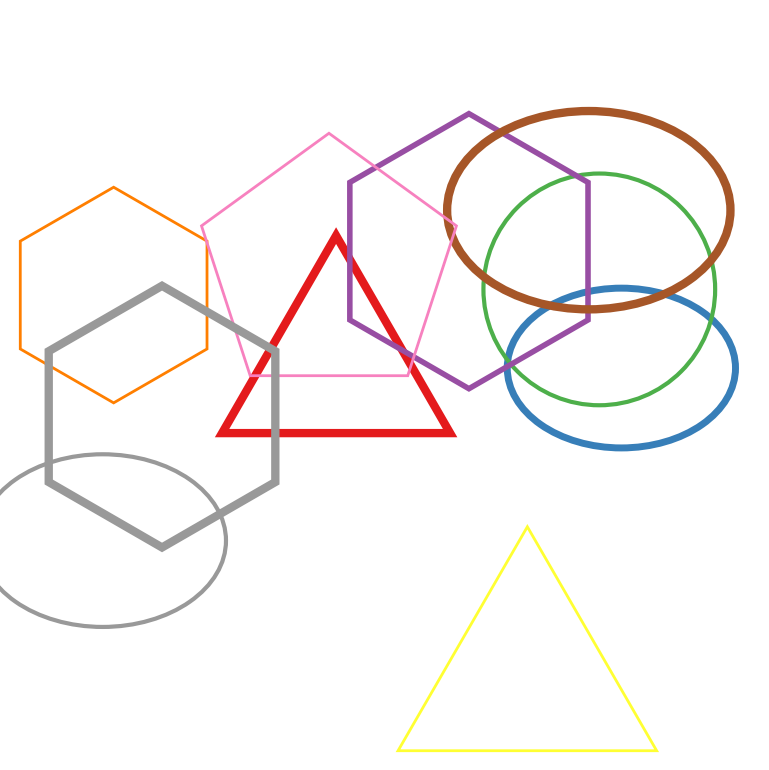[{"shape": "triangle", "thickness": 3, "radius": 0.85, "center": [0.436, 0.523]}, {"shape": "oval", "thickness": 2.5, "radius": 0.74, "center": [0.807, 0.522]}, {"shape": "circle", "thickness": 1.5, "radius": 0.75, "center": [0.778, 0.624]}, {"shape": "hexagon", "thickness": 2, "radius": 0.89, "center": [0.609, 0.674]}, {"shape": "hexagon", "thickness": 1, "radius": 0.7, "center": [0.148, 0.617]}, {"shape": "triangle", "thickness": 1, "radius": 0.97, "center": [0.685, 0.122]}, {"shape": "oval", "thickness": 3, "radius": 0.92, "center": [0.765, 0.727]}, {"shape": "pentagon", "thickness": 1, "radius": 0.87, "center": [0.427, 0.653]}, {"shape": "oval", "thickness": 1.5, "radius": 0.8, "center": [0.133, 0.298]}, {"shape": "hexagon", "thickness": 3, "radius": 0.85, "center": [0.21, 0.459]}]